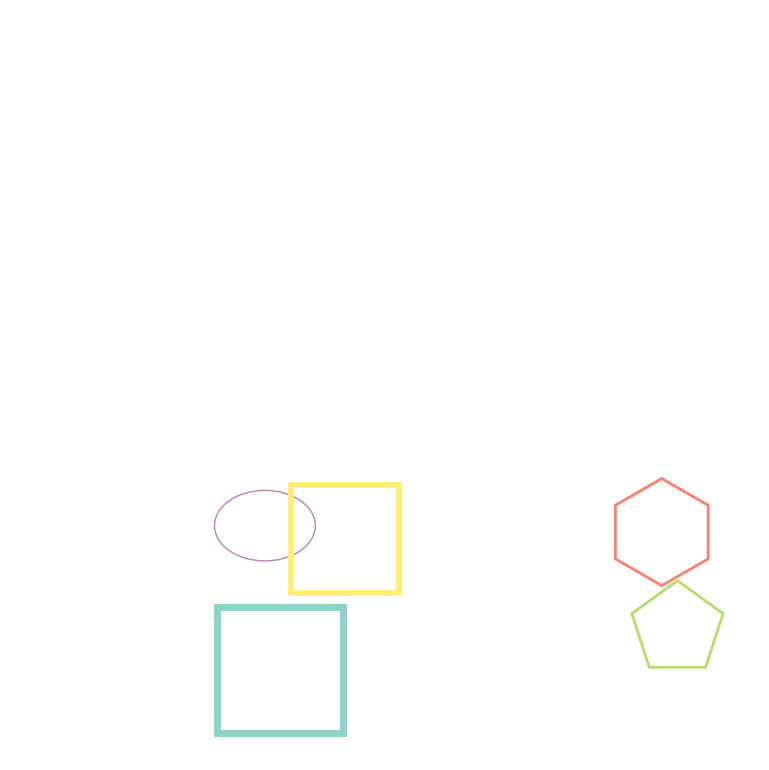[{"shape": "square", "thickness": 2.5, "radius": 0.41, "center": [0.364, 0.13]}, {"shape": "hexagon", "thickness": 1, "radius": 0.35, "center": [0.859, 0.309]}, {"shape": "pentagon", "thickness": 1, "radius": 0.31, "center": [0.88, 0.184]}, {"shape": "oval", "thickness": 0.5, "radius": 0.33, "center": [0.344, 0.317]}, {"shape": "square", "thickness": 2, "radius": 0.35, "center": [0.448, 0.3]}]